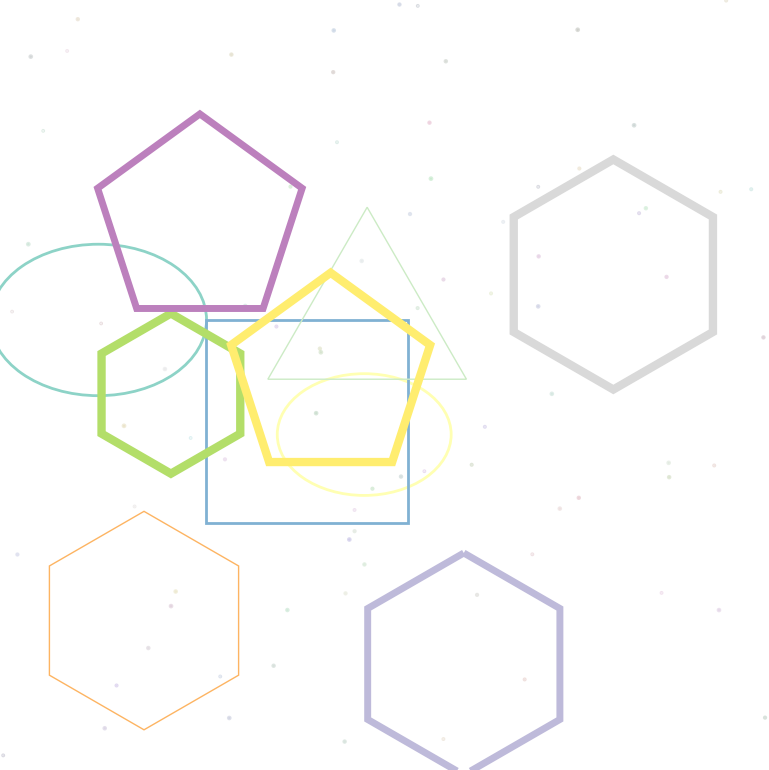[{"shape": "oval", "thickness": 1, "radius": 0.7, "center": [0.128, 0.584]}, {"shape": "oval", "thickness": 1, "radius": 0.56, "center": [0.473, 0.436]}, {"shape": "hexagon", "thickness": 2.5, "radius": 0.72, "center": [0.602, 0.138]}, {"shape": "square", "thickness": 1, "radius": 0.66, "center": [0.399, 0.453]}, {"shape": "hexagon", "thickness": 0.5, "radius": 0.71, "center": [0.187, 0.194]}, {"shape": "hexagon", "thickness": 3, "radius": 0.52, "center": [0.222, 0.489]}, {"shape": "hexagon", "thickness": 3, "radius": 0.75, "center": [0.797, 0.644]}, {"shape": "pentagon", "thickness": 2.5, "radius": 0.7, "center": [0.26, 0.712]}, {"shape": "triangle", "thickness": 0.5, "radius": 0.74, "center": [0.477, 0.582]}, {"shape": "pentagon", "thickness": 3, "radius": 0.68, "center": [0.429, 0.51]}]